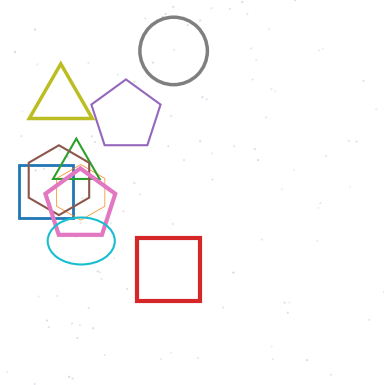[{"shape": "square", "thickness": 2, "radius": 0.35, "center": [0.119, 0.502]}, {"shape": "hexagon", "thickness": 0.5, "radius": 0.36, "center": [0.21, 0.5]}, {"shape": "triangle", "thickness": 1.5, "radius": 0.35, "center": [0.198, 0.57]}, {"shape": "square", "thickness": 3, "radius": 0.41, "center": [0.438, 0.301]}, {"shape": "pentagon", "thickness": 1.5, "radius": 0.47, "center": [0.327, 0.699]}, {"shape": "hexagon", "thickness": 1.5, "radius": 0.45, "center": [0.153, 0.532]}, {"shape": "pentagon", "thickness": 3, "radius": 0.48, "center": [0.209, 0.467]}, {"shape": "circle", "thickness": 2.5, "radius": 0.44, "center": [0.451, 0.868]}, {"shape": "triangle", "thickness": 2.5, "radius": 0.47, "center": [0.158, 0.74]}, {"shape": "oval", "thickness": 1.5, "radius": 0.44, "center": [0.211, 0.374]}]